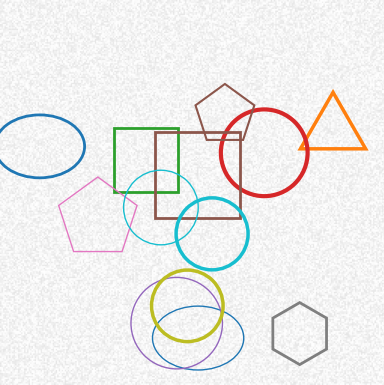[{"shape": "oval", "thickness": 1, "radius": 0.59, "center": [0.515, 0.122]}, {"shape": "oval", "thickness": 2, "radius": 0.58, "center": [0.103, 0.62]}, {"shape": "triangle", "thickness": 2.5, "radius": 0.49, "center": [0.865, 0.662]}, {"shape": "square", "thickness": 2, "radius": 0.42, "center": [0.379, 0.584]}, {"shape": "circle", "thickness": 3, "radius": 0.56, "center": [0.686, 0.603]}, {"shape": "circle", "thickness": 1, "radius": 0.59, "center": [0.459, 0.161]}, {"shape": "square", "thickness": 2, "radius": 0.55, "center": [0.512, 0.546]}, {"shape": "pentagon", "thickness": 1.5, "radius": 0.4, "center": [0.584, 0.702]}, {"shape": "pentagon", "thickness": 1, "radius": 0.54, "center": [0.254, 0.433]}, {"shape": "hexagon", "thickness": 2, "radius": 0.4, "center": [0.778, 0.134]}, {"shape": "circle", "thickness": 2.5, "radius": 0.46, "center": [0.487, 0.206]}, {"shape": "circle", "thickness": 1, "radius": 0.48, "center": [0.418, 0.461]}, {"shape": "circle", "thickness": 2.5, "radius": 0.47, "center": [0.551, 0.393]}]